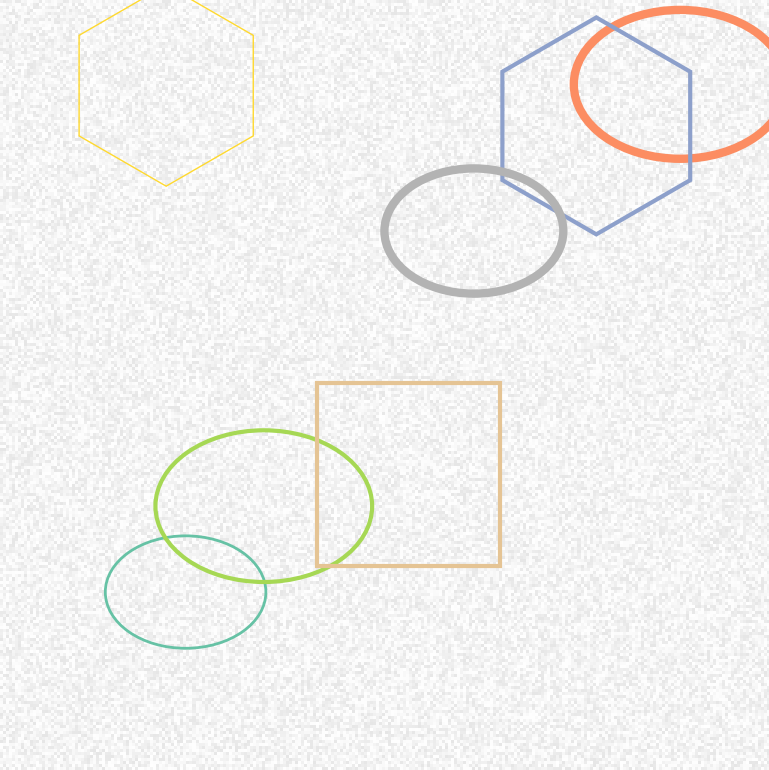[{"shape": "oval", "thickness": 1, "radius": 0.52, "center": [0.241, 0.231]}, {"shape": "oval", "thickness": 3, "radius": 0.69, "center": [0.883, 0.89]}, {"shape": "hexagon", "thickness": 1.5, "radius": 0.7, "center": [0.774, 0.836]}, {"shape": "oval", "thickness": 1.5, "radius": 0.7, "center": [0.343, 0.343]}, {"shape": "hexagon", "thickness": 0.5, "radius": 0.65, "center": [0.216, 0.889]}, {"shape": "square", "thickness": 1.5, "radius": 0.59, "center": [0.531, 0.384]}, {"shape": "oval", "thickness": 3, "radius": 0.58, "center": [0.615, 0.7]}]